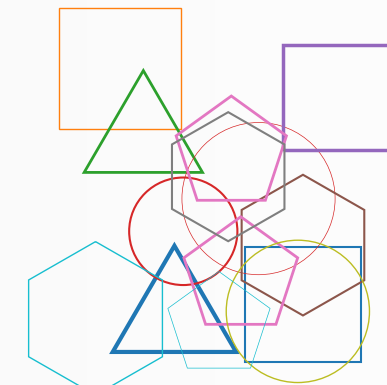[{"shape": "square", "thickness": 1.5, "radius": 0.75, "center": [0.782, 0.209]}, {"shape": "triangle", "thickness": 3, "radius": 0.92, "center": [0.45, 0.178]}, {"shape": "square", "thickness": 1, "radius": 0.78, "center": [0.309, 0.821]}, {"shape": "triangle", "thickness": 2, "radius": 0.88, "center": [0.37, 0.64]}, {"shape": "circle", "thickness": 1.5, "radius": 0.7, "center": [0.473, 0.399]}, {"shape": "circle", "thickness": 0.5, "radius": 0.99, "center": [0.667, 0.484]}, {"shape": "square", "thickness": 2.5, "radius": 0.69, "center": [0.866, 0.747]}, {"shape": "hexagon", "thickness": 1.5, "radius": 0.91, "center": [0.782, 0.363]}, {"shape": "pentagon", "thickness": 2, "radius": 0.75, "center": [0.597, 0.601]}, {"shape": "pentagon", "thickness": 2, "radius": 0.77, "center": [0.621, 0.283]}, {"shape": "hexagon", "thickness": 1.5, "radius": 0.84, "center": [0.589, 0.541]}, {"shape": "circle", "thickness": 1, "radius": 0.92, "center": [0.769, 0.191]}, {"shape": "pentagon", "thickness": 0.5, "radius": 0.69, "center": [0.565, 0.156]}, {"shape": "hexagon", "thickness": 1, "radius": 1.0, "center": [0.247, 0.173]}]